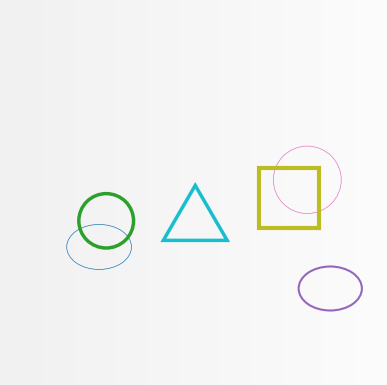[{"shape": "oval", "thickness": 0.5, "radius": 0.42, "center": [0.256, 0.359]}, {"shape": "circle", "thickness": 2.5, "radius": 0.35, "center": [0.274, 0.426]}, {"shape": "oval", "thickness": 1.5, "radius": 0.41, "center": [0.852, 0.251]}, {"shape": "circle", "thickness": 0.5, "radius": 0.44, "center": [0.793, 0.533]}, {"shape": "square", "thickness": 3, "radius": 0.39, "center": [0.746, 0.485]}, {"shape": "triangle", "thickness": 2.5, "radius": 0.48, "center": [0.504, 0.423]}]